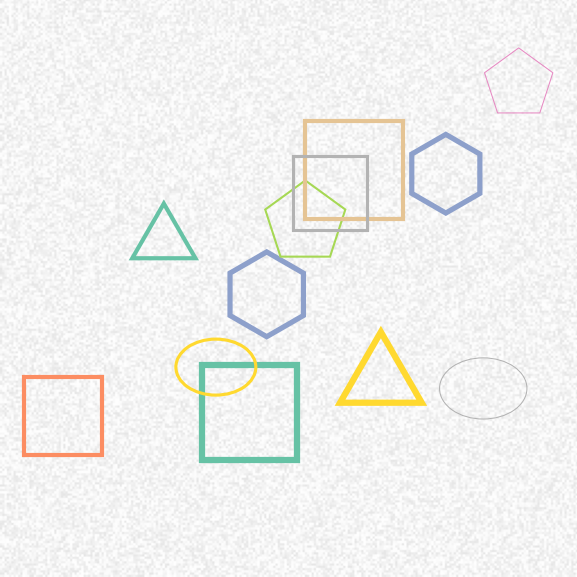[{"shape": "triangle", "thickness": 2, "radius": 0.32, "center": [0.284, 0.584]}, {"shape": "square", "thickness": 3, "radius": 0.41, "center": [0.431, 0.284]}, {"shape": "square", "thickness": 2, "radius": 0.34, "center": [0.11, 0.278]}, {"shape": "hexagon", "thickness": 2.5, "radius": 0.34, "center": [0.772, 0.698]}, {"shape": "hexagon", "thickness": 2.5, "radius": 0.37, "center": [0.462, 0.49]}, {"shape": "pentagon", "thickness": 0.5, "radius": 0.31, "center": [0.898, 0.854]}, {"shape": "pentagon", "thickness": 1, "radius": 0.36, "center": [0.529, 0.614]}, {"shape": "triangle", "thickness": 3, "radius": 0.41, "center": [0.66, 0.343]}, {"shape": "oval", "thickness": 1.5, "radius": 0.35, "center": [0.374, 0.363]}, {"shape": "square", "thickness": 2, "radius": 0.42, "center": [0.613, 0.705]}, {"shape": "oval", "thickness": 0.5, "radius": 0.38, "center": [0.837, 0.327]}, {"shape": "square", "thickness": 1.5, "radius": 0.32, "center": [0.571, 0.665]}]